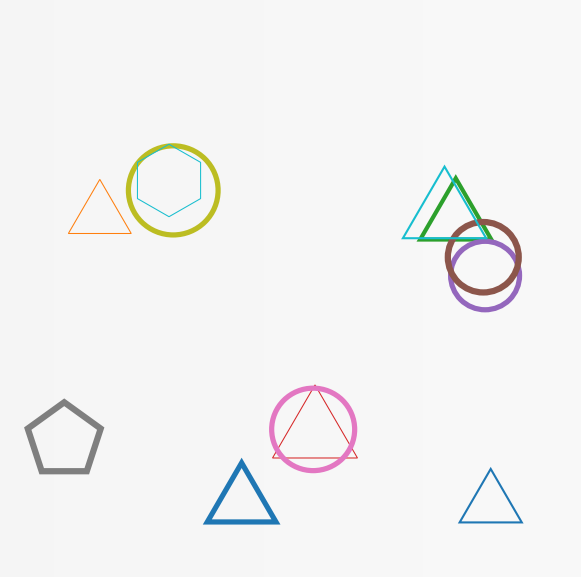[{"shape": "triangle", "thickness": 1, "radius": 0.31, "center": [0.844, 0.125]}, {"shape": "triangle", "thickness": 2.5, "radius": 0.34, "center": [0.416, 0.129]}, {"shape": "triangle", "thickness": 0.5, "radius": 0.31, "center": [0.172, 0.626]}, {"shape": "triangle", "thickness": 2, "radius": 0.35, "center": [0.784, 0.62]}, {"shape": "triangle", "thickness": 0.5, "radius": 0.42, "center": [0.542, 0.248]}, {"shape": "circle", "thickness": 2.5, "radius": 0.3, "center": [0.835, 0.522]}, {"shape": "circle", "thickness": 3, "radius": 0.3, "center": [0.831, 0.554]}, {"shape": "circle", "thickness": 2.5, "radius": 0.36, "center": [0.539, 0.256]}, {"shape": "pentagon", "thickness": 3, "radius": 0.33, "center": [0.111, 0.237]}, {"shape": "circle", "thickness": 2.5, "radius": 0.39, "center": [0.298, 0.669]}, {"shape": "hexagon", "thickness": 0.5, "radius": 0.31, "center": [0.291, 0.687]}, {"shape": "triangle", "thickness": 1, "radius": 0.41, "center": [0.765, 0.628]}]